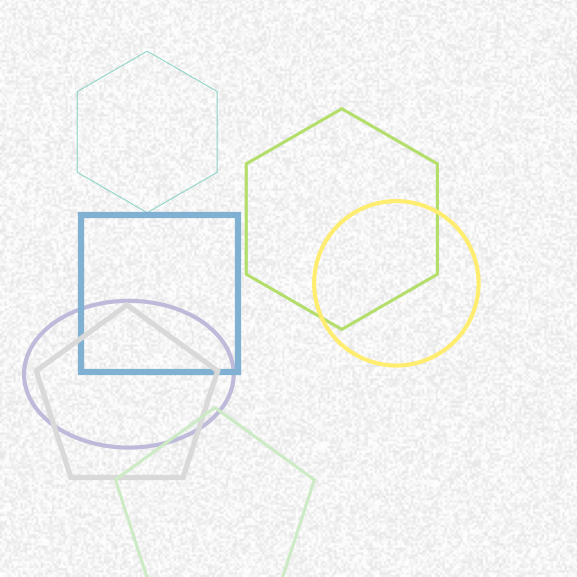[{"shape": "hexagon", "thickness": 0.5, "radius": 0.7, "center": [0.255, 0.771]}, {"shape": "oval", "thickness": 2, "radius": 0.91, "center": [0.223, 0.351]}, {"shape": "square", "thickness": 3, "radius": 0.68, "center": [0.277, 0.491]}, {"shape": "hexagon", "thickness": 1.5, "radius": 0.96, "center": [0.592, 0.62]}, {"shape": "pentagon", "thickness": 2.5, "radius": 0.83, "center": [0.22, 0.306]}, {"shape": "pentagon", "thickness": 1.5, "radius": 0.91, "center": [0.372, 0.112]}, {"shape": "circle", "thickness": 2, "radius": 0.71, "center": [0.686, 0.509]}]